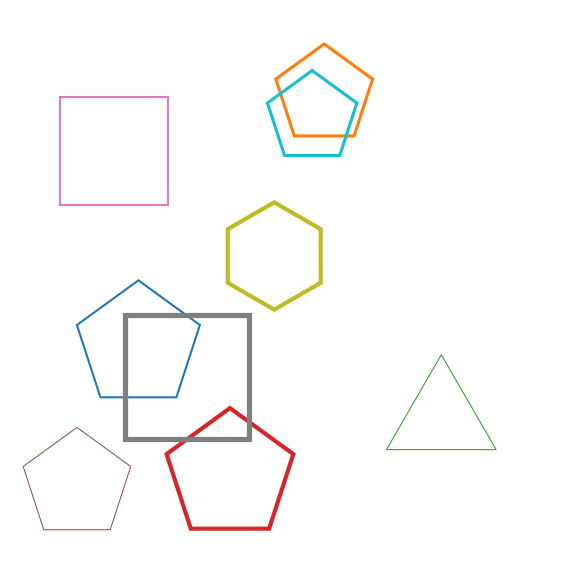[{"shape": "pentagon", "thickness": 1, "radius": 0.56, "center": [0.24, 0.402]}, {"shape": "pentagon", "thickness": 1.5, "radius": 0.44, "center": [0.561, 0.835]}, {"shape": "triangle", "thickness": 0.5, "radius": 0.55, "center": [0.764, 0.275]}, {"shape": "pentagon", "thickness": 2, "radius": 0.58, "center": [0.398, 0.177]}, {"shape": "pentagon", "thickness": 0.5, "radius": 0.49, "center": [0.133, 0.161]}, {"shape": "square", "thickness": 1, "radius": 0.47, "center": [0.198, 0.738]}, {"shape": "square", "thickness": 2.5, "radius": 0.54, "center": [0.324, 0.346]}, {"shape": "hexagon", "thickness": 2, "radius": 0.46, "center": [0.475, 0.556]}, {"shape": "pentagon", "thickness": 1.5, "radius": 0.41, "center": [0.541, 0.796]}]